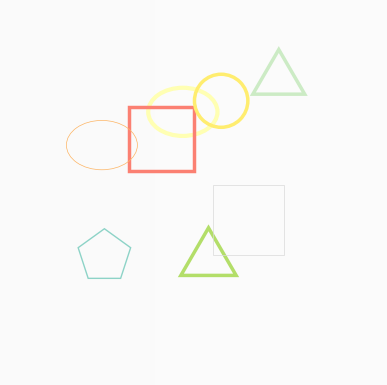[{"shape": "pentagon", "thickness": 1, "radius": 0.36, "center": [0.269, 0.335]}, {"shape": "oval", "thickness": 3, "radius": 0.45, "center": [0.472, 0.709]}, {"shape": "square", "thickness": 2.5, "radius": 0.42, "center": [0.416, 0.639]}, {"shape": "oval", "thickness": 0.5, "radius": 0.46, "center": [0.263, 0.623]}, {"shape": "triangle", "thickness": 2.5, "radius": 0.41, "center": [0.538, 0.326]}, {"shape": "square", "thickness": 0.5, "radius": 0.45, "center": [0.641, 0.429]}, {"shape": "triangle", "thickness": 2.5, "radius": 0.39, "center": [0.719, 0.794]}, {"shape": "circle", "thickness": 2.5, "radius": 0.34, "center": [0.571, 0.738]}]